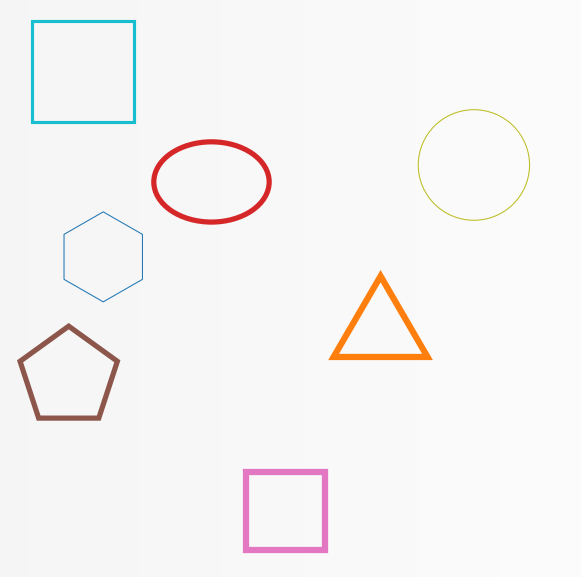[{"shape": "hexagon", "thickness": 0.5, "radius": 0.39, "center": [0.178, 0.554]}, {"shape": "triangle", "thickness": 3, "radius": 0.47, "center": [0.655, 0.428]}, {"shape": "oval", "thickness": 2.5, "radius": 0.5, "center": [0.364, 0.684]}, {"shape": "pentagon", "thickness": 2.5, "radius": 0.44, "center": [0.118, 0.346]}, {"shape": "square", "thickness": 3, "radius": 0.34, "center": [0.492, 0.114]}, {"shape": "circle", "thickness": 0.5, "radius": 0.48, "center": [0.815, 0.713]}, {"shape": "square", "thickness": 1.5, "radius": 0.44, "center": [0.143, 0.876]}]